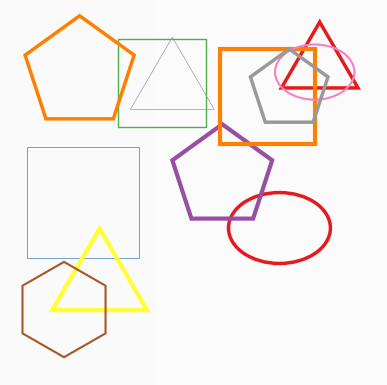[{"shape": "triangle", "thickness": 2.5, "radius": 0.57, "center": [0.825, 0.829]}, {"shape": "oval", "thickness": 2.5, "radius": 0.66, "center": [0.721, 0.408]}, {"shape": "square", "thickness": 0.5, "radius": 0.72, "center": [0.215, 0.474]}, {"shape": "square", "thickness": 1, "radius": 0.57, "center": [0.419, 0.785]}, {"shape": "pentagon", "thickness": 3, "radius": 0.68, "center": [0.574, 0.542]}, {"shape": "pentagon", "thickness": 2.5, "radius": 0.74, "center": [0.205, 0.811]}, {"shape": "square", "thickness": 3, "radius": 0.62, "center": [0.691, 0.75]}, {"shape": "triangle", "thickness": 3, "radius": 0.71, "center": [0.257, 0.265]}, {"shape": "hexagon", "thickness": 1.5, "radius": 0.62, "center": [0.165, 0.196]}, {"shape": "oval", "thickness": 1.5, "radius": 0.51, "center": [0.812, 0.813]}, {"shape": "pentagon", "thickness": 2.5, "radius": 0.53, "center": [0.746, 0.768]}, {"shape": "triangle", "thickness": 0.5, "radius": 0.62, "center": [0.445, 0.778]}]